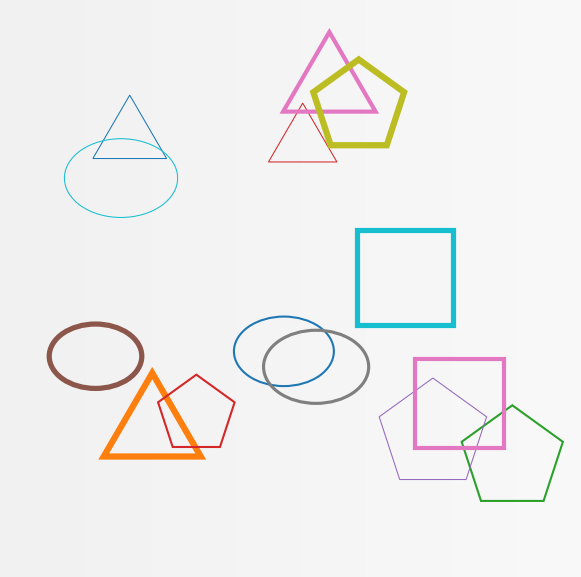[{"shape": "triangle", "thickness": 0.5, "radius": 0.37, "center": [0.223, 0.761]}, {"shape": "oval", "thickness": 1, "radius": 0.43, "center": [0.488, 0.391]}, {"shape": "triangle", "thickness": 3, "radius": 0.48, "center": [0.262, 0.257]}, {"shape": "pentagon", "thickness": 1, "radius": 0.46, "center": [0.881, 0.206]}, {"shape": "triangle", "thickness": 0.5, "radius": 0.34, "center": [0.521, 0.753]}, {"shape": "pentagon", "thickness": 1, "radius": 0.35, "center": [0.338, 0.281]}, {"shape": "pentagon", "thickness": 0.5, "radius": 0.49, "center": [0.745, 0.247]}, {"shape": "oval", "thickness": 2.5, "radius": 0.4, "center": [0.164, 0.382]}, {"shape": "triangle", "thickness": 2, "radius": 0.46, "center": [0.567, 0.852]}, {"shape": "square", "thickness": 2, "radius": 0.38, "center": [0.79, 0.3]}, {"shape": "oval", "thickness": 1.5, "radius": 0.45, "center": [0.544, 0.364]}, {"shape": "pentagon", "thickness": 3, "radius": 0.41, "center": [0.617, 0.814]}, {"shape": "square", "thickness": 2.5, "radius": 0.41, "center": [0.698, 0.519]}, {"shape": "oval", "thickness": 0.5, "radius": 0.49, "center": [0.208, 0.691]}]